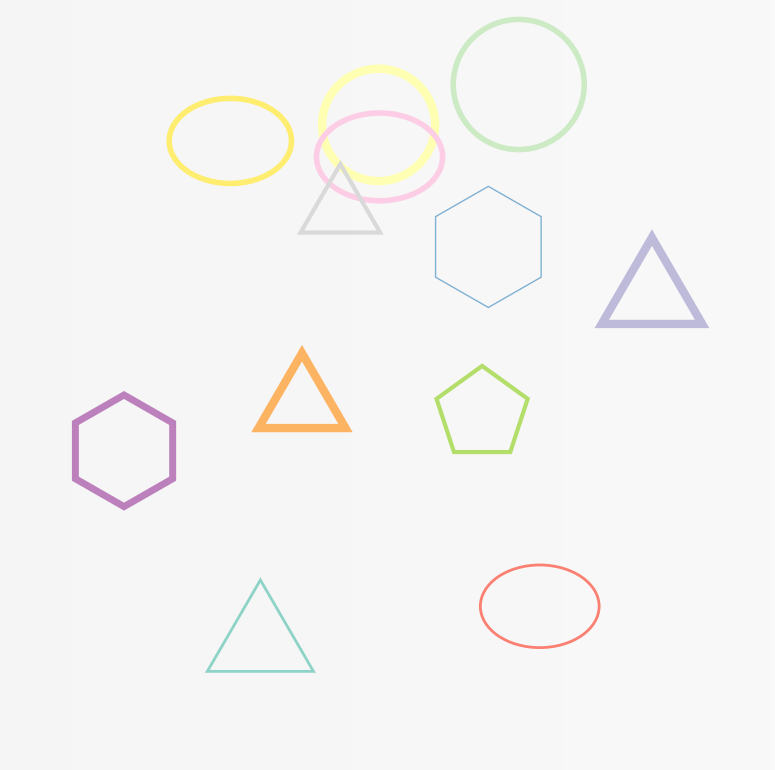[{"shape": "triangle", "thickness": 1, "radius": 0.4, "center": [0.336, 0.168]}, {"shape": "circle", "thickness": 3, "radius": 0.36, "center": [0.489, 0.838]}, {"shape": "triangle", "thickness": 3, "radius": 0.37, "center": [0.841, 0.617]}, {"shape": "oval", "thickness": 1, "radius": 0.38, "center": [0.696, 0.213]}, {"shape": "hexagon", "thickness": 0.5, "radius": 0.39, "center": [0.63, 0.679]}, {"shape": "triangle", "thickness": 3, "radius": 0.32, "center": [0.39, 0.476]}, {"shape": "pentagon", "thickness": 1.5, "radius": 0.31, "center": [0.622, 0.463]}, {"shape": "oval", "thickness": 2, "radius": 0.41, "center": [0.49, 0.796]}, {"shape": "triangle", "thickness": 1.5, "radius": 0.3, "center": [0.439, 0.728]}, {"shape": "hexagon", "thickness": 2.5, "radius": 0.36, "center": [0.16, 0.415]}, {"shape": "circle", "thickness": 2, "radius": 0.42, "center": [0.669, 0.89]}, {"shape": "oval", "thickness": 2, "radius": 0.39, "center": [0.297, 0.817]}]